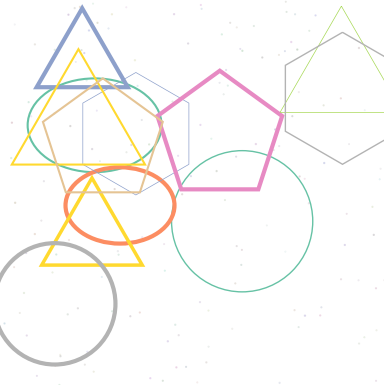[{"shape": "circle", "thickness": 1, "radius": 0.92, "center": [0.629, 0.425]}, {"shape": "oval", "thickness": 1.5, "radius": 0.87, "center": [0.246, 0.675]}, {"shape": "oval", "thickness": 3, "radius": 0.71, "center": [0.312, 0.466]}, {"shape": "triangle", "thickness": 3, "radius": 0.68, "center": [0.213, 0.842]}, {"shape": "hexagon", "thickness": 0.5, "radius": 0.8, "center": [0.353, 0.653]}, {"shape": "pentagon", "thickness": 3, "radius": 0.85, "center": [0.571, 0.646]}, {"shape": "triangle", "thickness": 0.5, "radius": 0.92, "center": [0.887, 0.8]}, {"shape": "triangle", "thickness": 1.5, "radius": 1.0, "center": [0.204, 0.672]}, {"shape": "triangle", "thickness": 2.5, "radius": 0.75, "center": [0.239, 0.387]}, {"shape": "pentagon", "thickness": 1.5, "radius": 0.82, "center": [0.267, 0.633]}, {"shape": "hexagon", "thickness": 1, "radius": 0.86, "center": [0.89, 0.745]}, {"shape": "circle", "thickness": 3, "radius": 0.79, "center": [0.142, 0.211]}]